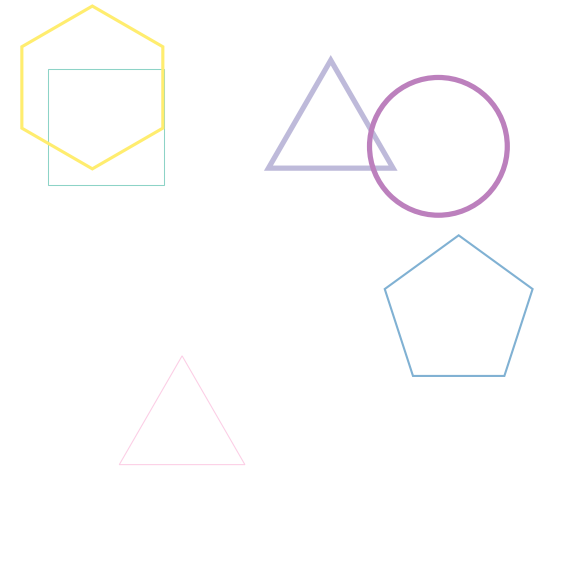[{"shape": "square", "thickness": 0.5, "radius": 0.5, "center": [0.184, 0.779]}, {"shape": "triangle", "thickness": 2.5, "radius": 0.62, "center": [0.573, 0.77]}, {"shape": "pentagon", "thickness": 1, "radius": 0.67, "center": [0.794, 0.457]}, {"shape": "triangle", "thickness": 0.5, "radius": 0.63, "center": [0.315, 0.257]}, {"shape": "circle", "thickness": 2.5, "radius": 0.6, "center": [0.759, 0.746]}, {"shape": "hexagon", "thickness": 1.5, "radius": 0.7, "center": [0.16, 0.848]}]